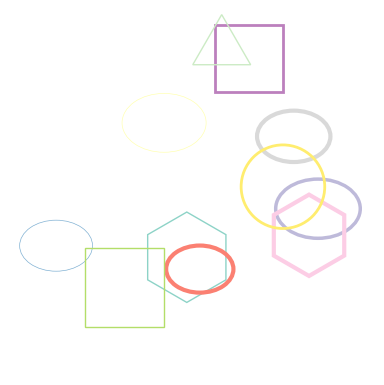[{"shape": "hexagon", "thickness": 1, "radius": 0.59, "center": [0.485, 0.332]}, {"shape": "oval", "thickness": 0.5, "radius": 0.55, "center": [0.426, 0.681]}, {"shape": "oval", "thickness": 2.5, "radius": 0.55, "center": [0.826, 0.458]}, {"shape": "oval", "thickness": 3, "radius": 0.44, "center": [0.519, 0.301]}, {"shape": "oval", "thickness": 0.5, "radius": 0.47, "center": [0.146, 0.362]}, {"shape": "square", "thickness": 1, "radius": 0.51, "center": [0.323, 0.252]}, {"shape": "hexagon", "thickness": 3, "radius": 0.53, "center": [0.803, 0.389]}, {"shape": "oval", "thickness": 3, "radius": 0.48, "center": [0.763, 0.646]}, {"shape": "square", "thickness": 2, "radius": 0.44, "center": [0.646, 0.848]}, {"shape": "triangle", "thickness": 1, "radius": 0.43, "center": [0.576, 0.875]}, {"shape": "circle", "thickness": 2, "radius": 0.54, "center": [0.735, 0.515]}]